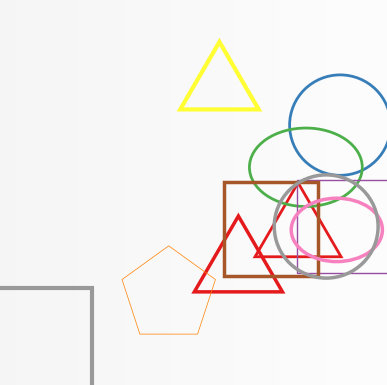[{"shape": "triangle", "thickness": 2.5, "radius": 0.66, "center": [0.615, 0.308]}, {"shape": "triangle", "thickness": 2, "radius": 0.64, "center": [0.769, 0.397]}, {"shape": "circle", "thickness": 2, "radius": 0.65, "center": [0.878, 0.675]}, {"shape": "oval", "thickness": 2, "radius": 0.73, "center": [0.789, 0.566]}, {"shape": "square", "thickness": 1, "radius": 0.61, "center": [0.889, 0.411]}, {"shape": "pentagon", "thickness": 0.5, "radius": 0.63, "center": [0.435, 0.235]}, {"shape": "triangle", "thickness": 3, "radius": 0.58, "center": [0.566, 0.774]}, {"shape": "square", "thickness": 2.5, "radius": 0.61, "center": [0.7, 0.405]}, {"shape": "oval", "thickness": 2.5, "radius": 0.59, "center": [0.869, 0.403]}, {"shape": "circle", "thickness": 2.5, "radius": 0.67, "center": [0.842, 0.412]}, {"shape": "square", "thickness": 3, "radius": 0.68, "center": [0.101, 0.116]}]